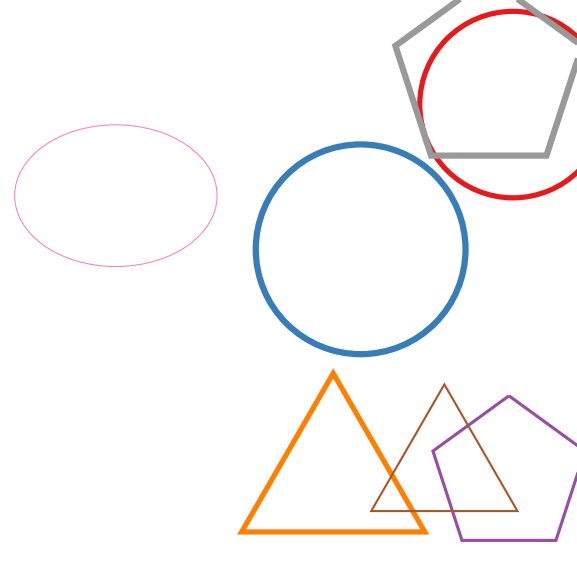[{"shape": "circle", "thickness": 2.5, "radius": 0.81, "center": [0.888, 0.818]}, {"shape": "circle", "thickness": 3, "radius": 0.91, "center": [0.624, 0.567]}, {"shape": "pentagon", "thickness": 1.5, "radius": 0.69, "center": [0.881, 0.175]}, {"shape": "triangle", "thickness": 2.5, "radius": 0.92, "center": [0.577, 0.17]}, {"shape": "triangle", "thickness": 1, "radius": 0.73, "center": [0.769, 0.187]}, {"shape": "oval", "thickness": 0.5, "radius": 0.88, "center": [0.201, 0.66]}, {"shape": "pentagon", "thickness": 3, "radius": 0.85, "center": [0.846, 0.867]}]